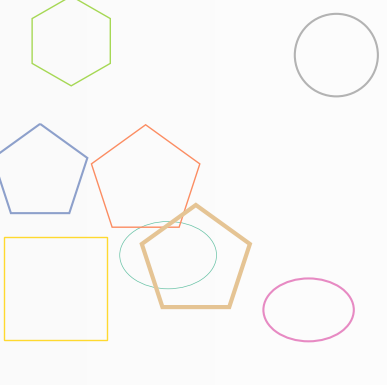[{"shape": "oval", "thickness": 0.5, "radius": 0.62, "center": [0.434, 0.337]}, {"shape": "pentagon", "thickness": 1, "radius": 0.74, "center": [0.376, 0.529]}, {"shape": "pentagon", "thickness": 1.5, "radius": 0.64, "center": [0.103, 0.55]}, {"shape": "oval", "thickness": 1.5, "radius": 0.58, "center": [0.796, 0.195]}, {"shape": "hexagon", "thickness": 1, "radius": 0.58, "center": [0.184, 0.894]}, {"shape": "square", "thickness": 1, "radius": 0.67, "center": [0.144, 0.25]}, {"shape": "pentagon", "thickness": 3, "radius": 0.73, "center": [0.505, 0.321]}, {"shape": "circle", "thickness": 1.5, "radius": 0.54, "center": [0.868, 0.857]}]